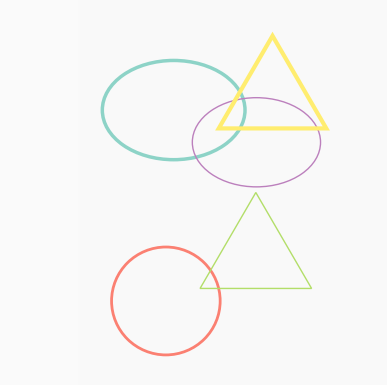[{"shape": "oval", "thickness": 2.5, "radius": 0.92, "center": [0.448, 0.714]}, {"shape": "circle", "thickness": 2, "radius": 0.7, "center": [0.428, 0.218]}, {"shape": "triangle", "thickness": 1, "radius": 0.83, "center": [0.66, 0.334]}, {"shape": "oval", "thickness": 1, "radius": 0.83, "center": [0.662, 0.63]}, {"shape": "triangle", "thickness": 3, "radius": 0.8, "center": [0.703, 0.747]}]